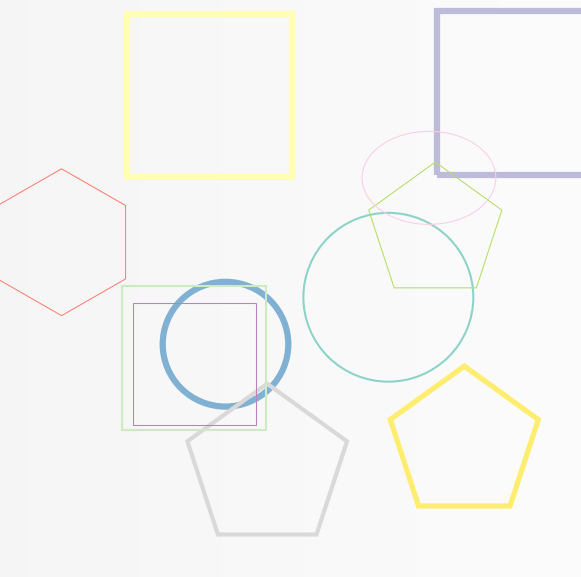[{"shape": "circle", "thickness": 1, "radius": 0.73, "center": [0.668, 0.484]}, {"shape": "square", "thickness": 3, "radius": 0.71, "center": [0.36, 0.834]}, {"shape": "square", "thickness": 3, "radius": 0.71, "center": [0.893, 0.837]}, {"shape": "hexagon", "thickness": 0.5, "radius": 0.64, "center": [0.106, 0.58]}, {"shape": "circle", "thickness": 3, "radius": 0.54, "center": [0.388, 0.403]}, {"shape": "pentagon", "thickness": 0.5, "radius": 0.6, "center": [0.749, 0.598]}, {"shape": "oval", "thickness": 0.5, "radius": 0.58, "center": [0.738, 0.691]}, {"shape": "pentagon", "thickness": 2, "radius": 0.72, "center": [0.46, 0.19]}, {"shape": "square", "thickness": 0.5, "radius": 0.53, "center": [0.335, 0.369]}, {"shape": "square", "thickness": 1, "radius": 0.62, "center": [0.334, 0.379]}, {"shape": "pentagon", "thickness": 2.5, "radius": 0.67, "center": [0.799, 0.231]}]